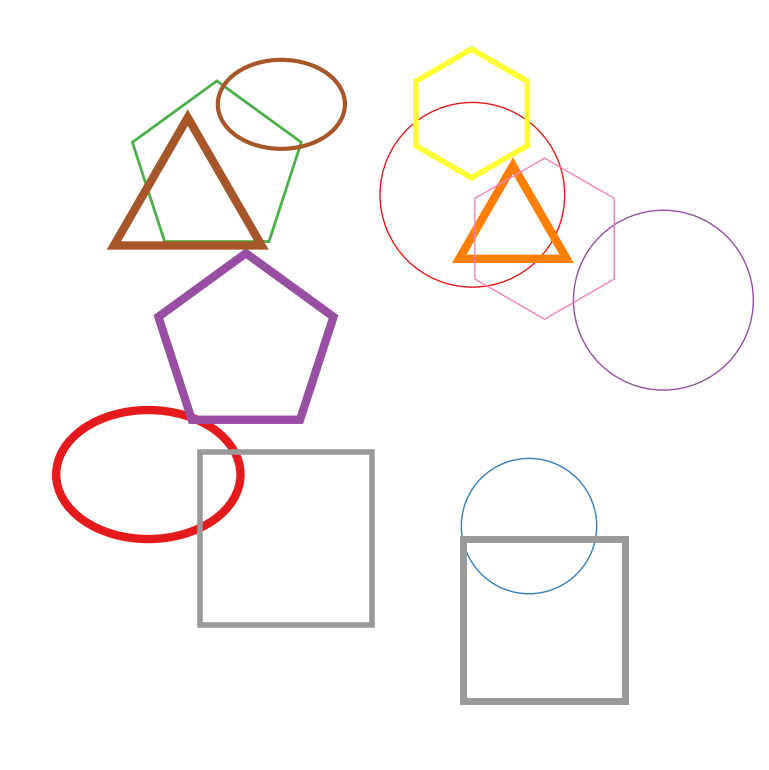[{"shape": "circle", "thickness": 0.5, "radius": 0.6, "center": [0.613, 0.747]}, {"shape": "oval", "thickness": 3, "radius": 0.6, "center": [0.193, 0.384]}, {"shape": "circle", "thickness": 0.5, "radius": 0.44, "center": [0.687, 0.317]}, {"shape": "pentagon", "thickness": 1, "radius": 0.58, "center": [0.282, 0.78]}, {"shape": "pentagon", "thickness": 3, "radius": 0.6, "center": [0.319, 0.552]}, {"shape": "circle", "thickness": 0.5, "radius": 0.58, "center": [0.862, 0.61]}, {"shape": "triangle", "thickness": 3, "radius": 0.4, "center": [0.666, 0.704]}, {"shape": "hexagon", "thickness": 2, "radius": 0.42, "center": [0.612, 0.853]}, {"shape": "oval", "thickness": 1.5, "radius": 0.41, "center": [0.365, 0.865]}, {"shape": "triangle", "thickness": 3, "radius": 0.55, "center": [0.244, 0.737]}, {"shape": "hexagon", "thickness": 0.5, "radius": 0.52, "center": [0.707, 0.69]}, {"shape": "square", "thickness": 2.5, "radius": 0.53, "center": [0.706, 0.195]}, {"shape": "square", "thickness": 2, "radius": 0.56, "center": [0.371, 0.301]}]